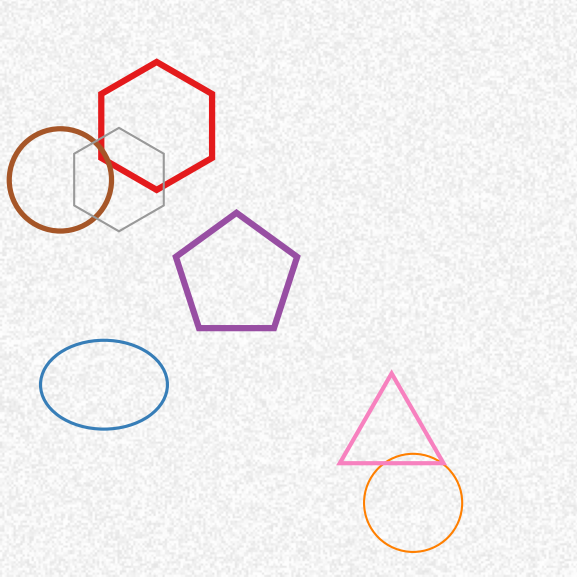[{"shape": "hexagon", "thickness": 3, "radius": 0.55, "center": [0.271, 0.781]}, {"shape": "oval", "thickness": 1.5, "radius": 0.55, "center": [0.18, 0.333]}, {"shape": "pentagon", "thickness": 3, "radius": 0.55, "center": [0.41, 0.52]}, {"shape": "circle", "thickness": 1, "radius": 0.42, "center": [0.715, 0.128]}, {"shape": "circle", "thickness": 2.5, "radius": 0.44, "center": [0.105, 0.688]}, {"shape": "triangle", "thickness": 2, "radius": 0.52, "center": [0.678, 0.249]}, {"shape": "hexagon", "thickness": 1, "radius": 0.45, "center": [0.206, 0.688]}]